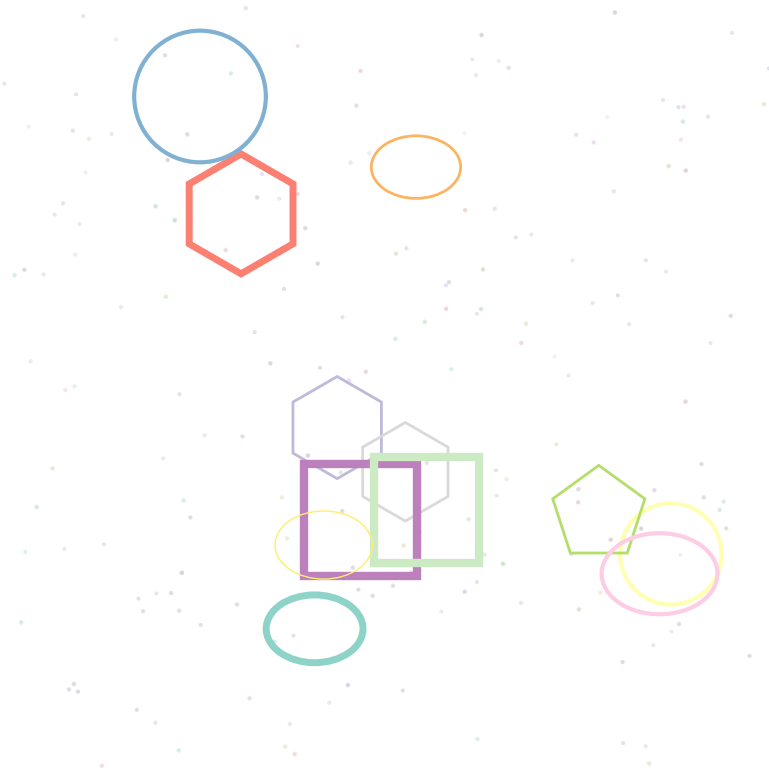[{"shape": "oval", "thickness": 2.5, "radius": 0.31, "center": [0.409, 0.183]}, {"shape": "circle", "thickness": 1.5, "radius": 0.33, "center": [0.871, 0.281]}, {"shape": "hexagon", "thickness": 1, "radius": 0.33, "center": [0.438, 0.445]}, {"shape": "hexagon", "thickness": 2.5, "radius": 0.39, "center": [0.313, 0.722]}, {"shape": "circle", "thickness": 1.5, "radius": 0.43, "center": [0.26, 0.875]}, {"shape": "oval", "thickness": 1, "radius": 0.29, "center": [0.54, 0.783]}, {"shape": "pentagon", "thickness": 1, "radius": 0.31, "center": [0.778, 0.333]}, {"shape": "oval", "thickness": 1.5, "radius": 0.38, "center": [0.857, 0.255]}, {"shape": "hexagon", "thickness": 1, "radius": 0.32, "center": [0.526, 0.387]}, {"shape": "square", "thickness": 3, "radius": 0.37, "center": [0.469, 0.325]}, {"shape": "square", "thickness": 3, "radius": 0.34, "center": [0.554, 0.338]}, {"shape": "oval", "thickness": 0.5, "radius": 0.32, "center": [0.42, 0.292]}]